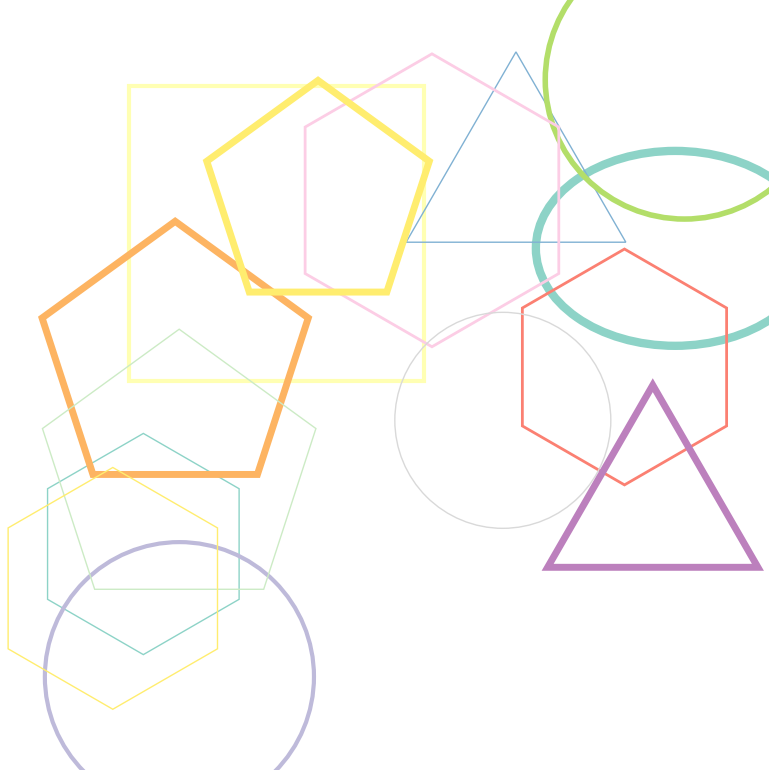[{"shape": "hexagon", "thickness": 0.5, "radius": 0.72, "center": [0.186, 0.293]}, {"shape": "oval", "thickness": 3, "radius": 0.9, "center": [0.877, 0.677]}, {"shape": "square", "thickness": 1.5, "radius": 0.96, "center": [0.359, 0.697]}, {"shape": "circle", "thickness": 1.5, "radius": 0.87, "center": [0.233, 0.121]}, {"shape": "hexagon", "thickness": 1, "radius": 0.77, "center": [0.811, 0.523]}, {"shape": "triangle", "thickness": 0.5, "radius": 0.82, "center": [0.67, 0.768]}, {"shape": "pentagon", "thickness": 2.5, "radius": 0.91, "center": [0.228, 0.531]}, {"shape": "circle", "thickness": 2, "radius": 0.9, "center": [0.889, 0.896]}, {"shape": "hexagon", "thickness": 1, "radius": 0.95, "center": [0.561, 0.74]}, {"shape": "circle", "thickness": 0.5, "radius": 0.7, "center": [0.653, 0.454]}, {"shape": "triangle", "thickness": 2.5, "radius": 0.79, "center": [0.848, 0.342]}, {"shape": "pentagon", "thickness": 0.5, "radius": 0.93, "center": [0.233, 0.386]}, {"shape": "hexagon", "thickness": 0.5, "radius": 0.78, "center": [0.147, 0.236]}, {"shape": "pentagon", "thickness": 2.5, "radius": 0.76, "center": [0.413, 0.744]}]